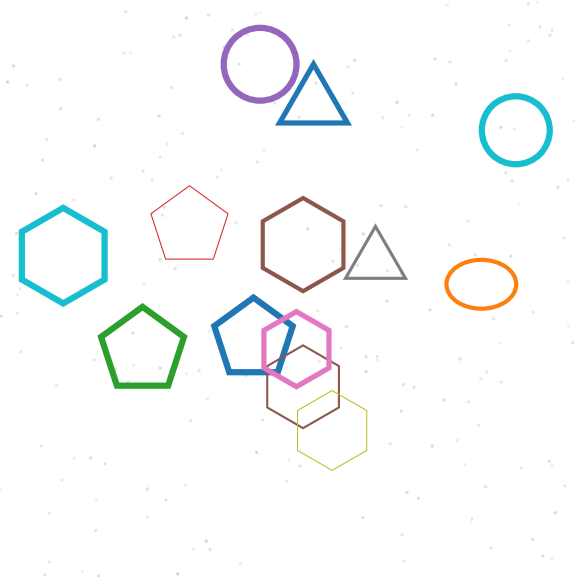[{"shape": "pentagon", "thickness": 3, "radius": 0.36, "center": [0.439, 0.412]}, {"shape": "triangle", "thickness": 2.5, "radius": 0.34, "center": [0.543, 0.82]}, {"shape": "oval", "thickness": 2, "radius": 0.3, "center": [0.833, 0.507]}, {"shape": "pentagon", "thickness": 3, "radius": 0.38, "center": [0.247, 0.392]}, {"shape": "pentagon", "thickness": 0.5, "radius": 0.35, "center": [0.328, 0.607]}, {"shape": "circle", "thickness": 3, "radius": 0.32, "center": [0.45, 0.888]}, {"shape": "hexagon", "thickness": 1, "radius": 0.36, "center": [0.525, 0.329]}, {"shape": "hexagon", "thickness": 2, "radius": 0.4, "center": [0.525, 0.576]}, {"shape": "hexagon", "thickness": 2.5, "radius": 0.33, "center": [0.513, 0.395]}, {"shape": "triangle", "thickness": 1.5, "radius": 0.3, "center": [0.65, 0.547]}, {"shape": "hexagon", "thickness": 0.5, "radius": 0.35, "center": [0.575, 0.254]}, {"shape": "circle", "thickness": 3, "radius": 0.29, "center": [0.893, 0.774]}, {"shape": "hexagon", "thickness": 3, "radius": 0.41, "center": [0.109, 0.556]}]